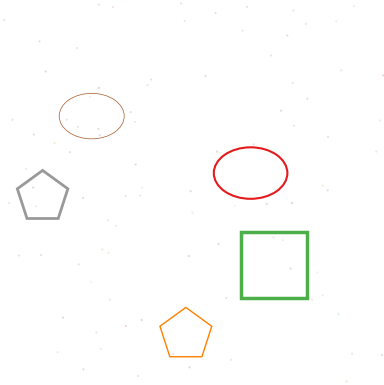[{"shape": "oval", "thickness": 1.5, "radius": 0.48, "center": [0.651, 0.55]}, {"shape": "square", "thickness": 2.5, "radius": 0.43, "center": [0.711, 0.312]}, {"shape": "pentagon", "thickness": 1, "radius": 0.35, "center": [0.483, 0.131]}, {"shape": "oval", "thickness": 0.5, "radius": 0.42, "center": [0.238, 0.698]}, {"shape": "pentagon", "thickness": 2, "radius": 0.34, "center": [0.111, 0.488]}]